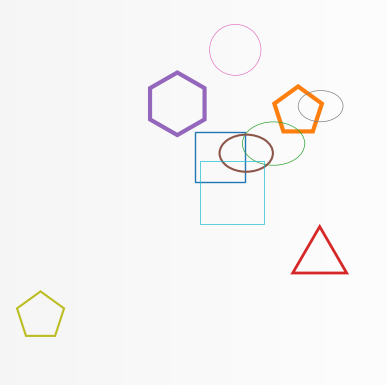[{"shape": "square", "thickness": 1, "radius": 0.32, "center": [0.568, 0.592]}, {"shape": "pentagon", "thickness": 3, "radius": 0.32, "center": [0.769, 0.711]}, {"shape": "oval", "thickness": 0.5, "radius": 0.4, "center": [0.706, 0.627]}, {"shape": "triangle", "thickness": 2, "radius": 0.4, "center": [0.825, 0.331]}, {"shape": "hexagon", "thickness": 3, "radius": 0.41, "center": [0.458, 0.73]}, {"shape": "oval", "thickness": 1.5, "radius": 0.34, "center": [0.635, 0.602]}, {"shape": "circle", "thickness": 0.5, "radius": 0.33, "center": [0.607, 0.87]}, {"shape": "oval", "thickness": 0.5, "radius": 0.29, "center": [0.827, 0.724]}, {"shape": "pentagon", "thickness": 1.5, "radius": 0.32, "center": [0.105, 0.179]}, {"shape": "square", "thickness": 0.5, "radius": 0.41, "center": [0.599, 0.5]}]